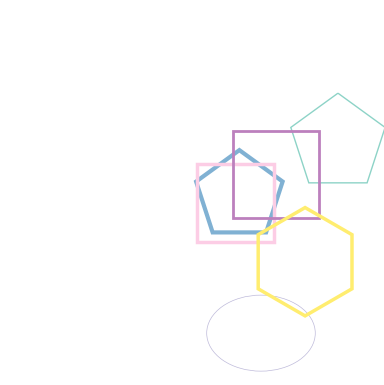[{"shape": "pentagon", "thickness": 1, "radius": 0.64, "center": [0.878, 0.629]}, {"shape": "oval", "thickness": 0.5, "radius": 0.71, "center": [0.678, 0.135]}, {"shape": "pentagon", "thickness": 3, "radius": 0.59, "center": [0.622, 0.492]}, {"shape": "square", "thickness": 2.5, "radius": 0.5, "center": [0.612, 0.473]}, {"shape": "square", "thickness": 2, "radius": 0.56, "center": [0.717, 0.547]}, {"shape": "hexagon", "thickness": 2.5, "radius": 0.7, "center": [0.792, 0.32]}]